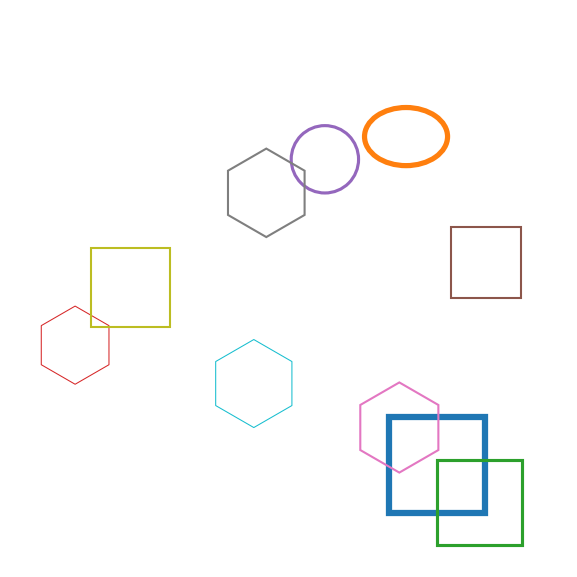[{"shape": "square", "thickness": 3, "radius": 0.42, "center": [0.756, 0.193]}, {"shape": "oval", "thickness": 2.5, "radius": 0.36, "center": [0.703, 0.763]}, {"shape": "square", "thickness": 1.5, "radius": 0.37, "center": [0.83, 0.129]}, {"shape": "hexagon", "thickness": 0.5, "radius": 0.34, "center": [0.13, 0.401]}, {"shape": "circle", "thickness": 1.5, "radius": 0.29, "center": [0.563, 0.723]}, {"shape": "square", "thickness": 1, "radius": 0.31, "center": [0.842, 0.544]}, {"shape": "hexagon", "thickness": 1, "radius": 0.39, "center": [0.691, 0.259]}, {"shape": "hexagon", "thickness": 1, "radius": 0.38, "center": [0.461, 0.665]}, {"shape": "square", "thickness": 1, "radius": 0.34, "center": [0.226, 0.501]}, {"shape": "hexagon", "thickness": 0.5, "radius": 0.38, "center": [0.439, 0.335]}]